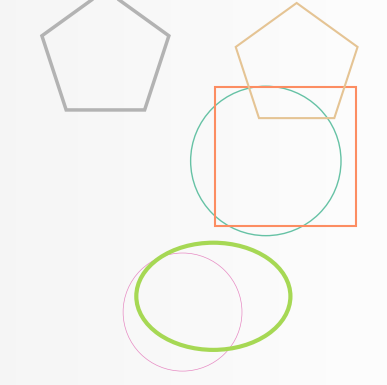[{"shape": "circle", "thickness": 1, "radius": 0.97, "center": [0.686, 0.582]}, {"shape": "square", "thickness": 1.5, "radius": 0.91, "center": [0.737, 0.594]}, {"shape": "circle", "thickness": 0.5, "radius": 0.77, "center": [0.471, 0.189]}, {"shape": "oval", "thickness": 3, "radius": 0.99, "center": [0.551, 0.23]}, {"shape": "pentagon", "thickness": 1.5, "radius": 0.83, "center": [0.766, 0.827]}, {"shape": "pentagon", "thickness": 2.5, "radius": 0.86, "center": [0.272, 0.854]}]